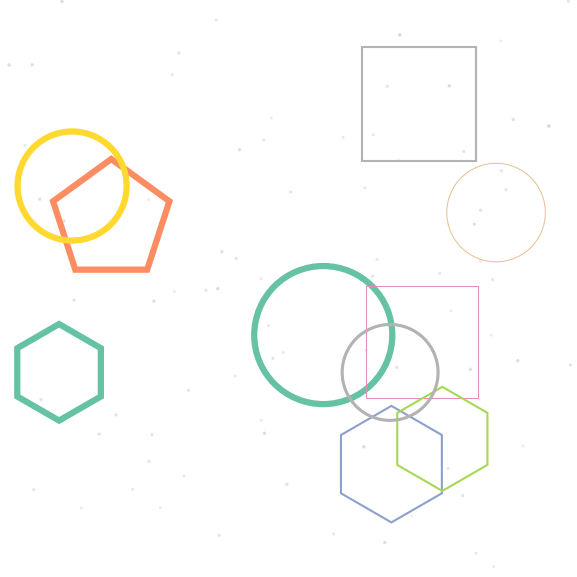[{"shape": "hexagon", "thickness": 3, "radius": 0.42, "center": [0.102, 0.354]}, {"shape": "circle", "thickness": 3, "radius": 0.6, "center": [0.56, 0.419]}, {"shape": "pentagon", "thickness": 3, "radius": 0.53, "center": [0.193, 0.618]}, {"shape": "hexagon", "thickness": 1, "radius": 0.5, "center": [0.678, 0.195]}, {"shape": "square", "thickness": 0.5, "radius": 0.48, "center": [0.73, 0.407]}, {"shape": "hexagon", "thickness": 1, "radius": 0.45, "center": [0.766, 0.239]}, {"shape": "circle", "thickness": 3, "radius": 0.47, "center": [0.125, 0.677]}, {"shape": "circle", "thickness": 0.5, "radius": 0.43, "center": [0.859, 0.631]}, {"shape": "circle", "thickness": 1.5, "radius": 0.42, "center": [0.676, 0.354]}, {"shape": "square", "thickness": 1, "radius": 0.49, "center": [0.726, 0.819]}]